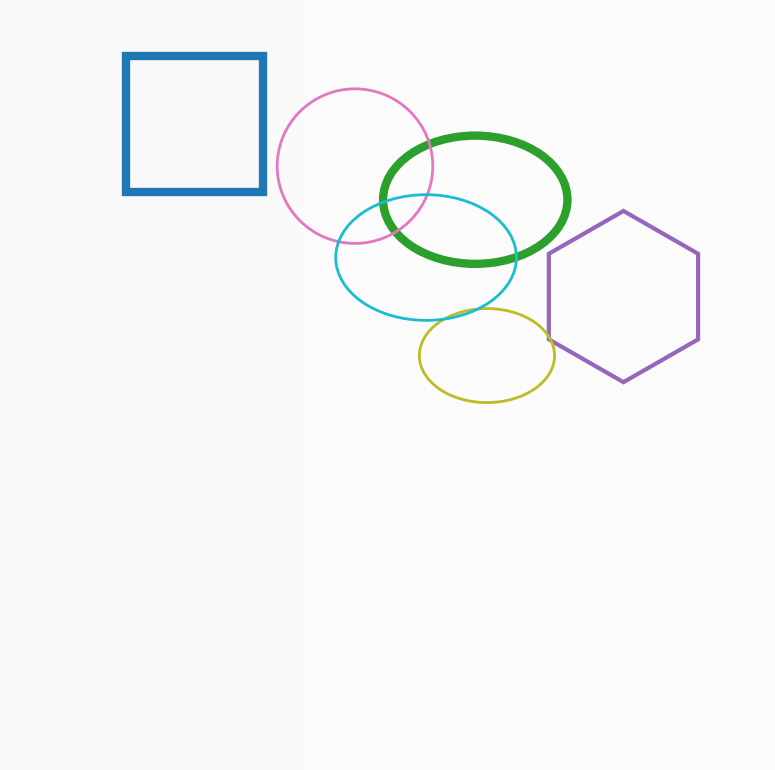[{"shape": "square", "thickness": 3, "radius": 0.44, "center": [0.251, 0.839]}, {"shape": "oval", "thickness": 3, "radius": 0.59, "center": [0.613, 0.741]}, {"shape": "hexagon", "thickness": 1.5, "radius": 0.56, "center": [0.804, 0.615]}, {"shape": "circle", "thickness": 1, "radius": 0.5, "center": [0.458, 0.784]}, {"shape": "oval", "thickness": 1, "radius": 0.44, "center": [0.628, 0.538]}, {"shape": "oval", "thickness": 1, "radius": 0.58, "center": [0.55, 0.666]}]